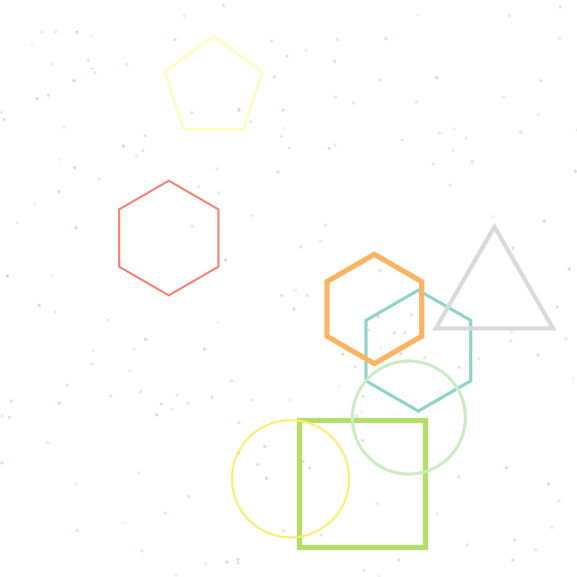[{"shape": "hexagon", "thickness": 1.5, "radius": 0.52, "center": [0.724, 0.392]}, {"shape": "pentagon", "thickness": 1, "radius": 0.44, "center": [0.37, 0.847]}, {"shape": "hexagon", "thickness": 1, "radius": 0.5, "center": [0.292, 0.587]}, {"shape": "hexagon", "thickness": 2.5, "radius": 0.47, "center": [0.648, 0.464]}, {"shape": "square", "thickness": 2.5, "radius": 0.55, "center": [0.627, 0.162]}, {"shape": "triangle", "thickness": 2, "radius": 0.59, "center": [0.856, 0.489]}, {"shape": "circle", "thickness": 1.5, "radius": 0.49, "center": [0.708, 0.276]}, {"shape": "circle", "thickness": 1, "radius": 0.51, "center": [0.503, 0.17]}]